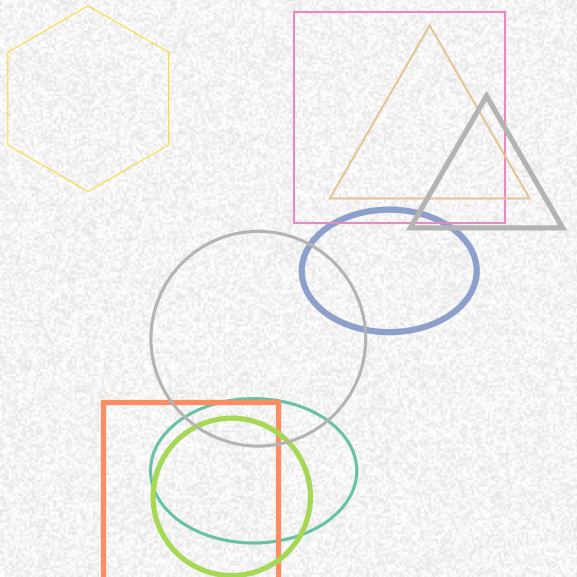[{"shape": "oval", "thickness": 1.5, "radius": 0.89, "center": [0.439, 0.184]}, {"shape": "square", "thickness": 2.5, "radius": 0.76, "center": [0.33, 0.15]}, {"shape": "oval", "thickness": 3, "radius": 0.76, "center": [0.674, 0.53]}, {"shape": "square", "thickness": 1, "radius": 0.91, "center": [0.692, 0.796]}, {"shape": "circle", "thickness": 2.5, "radius": 0.68, "center": [0.401, 0.139]}, {"shape": "hexagon", "thickness": 0.5, "radius": 0.8, "center": [0.153, 0.828]}, {"shape": "triangle", "thickness": 1, "radius": 1.0, "center": [0.744, 0.755]}, {"shape": "circle", "thickness": 1.5, "radius": 0.93, "center": [0.447, 0.413]}, {"shape": "triangle", "thickness": 2.5, "radius": 0.76, "center": [0.842, 0.681]}]